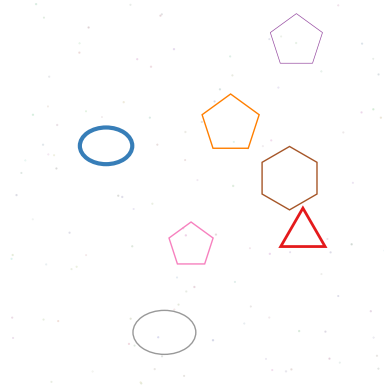[{"shape": "triangle", "thickness": 2, "radius": 0.33, "center": [0.787, 0.393]}, {"shape": "oval", "thickness": 3, "radius": 0.34, "center": [0.276, 0.621]}, {"shape": "pentagon", "thickness": 0.5, "radius": 0.36, "center": [0.77, 0.893]}, {"shape": "pentagon", "thickness": 1, "radius": 0.39, "center": [0.599, 0.678]}, {"shape": "hexagon", "thickness": 1, "radius": 0.41, "center": [0.752, 0.537]}, {"shape": "pentagon", "thickness": 1, "radius": 0.3, "center": [0.496, 0.363]}, {"shape": "oval", "thickness": 1, "radius": 0.41, "center": [0.427, 0.137]}]